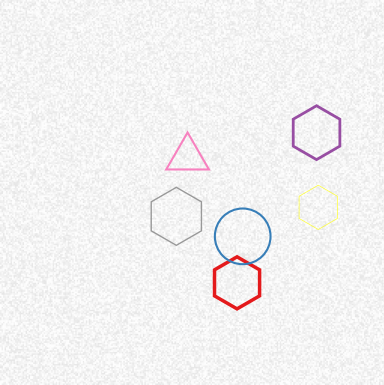[{"shape": "hexagon", "thickness": 2.5, "radius": 0.34, "center": [0.616, 0.265]}, {"shape": "circle", "thickness": 1.5, "radius": 0.36, "center": [0.63, 0.386]}, {"shape": "hexagon", "thickness": 2, "radius": 0.35, "center": [0.822, 0.655]}, {"shape": "hexagon", "thickness": 0.5, "radius": 0.29, "center": [0.827, 0.461]}, {"shape": "triangle", "thickness": 1.5, "radius": 0.32, "center": [0.487, 0.592]}, {"shape": "hexagon", "thickness": 1, "radius": 0.38, "center": [0.458, 0.438]}]